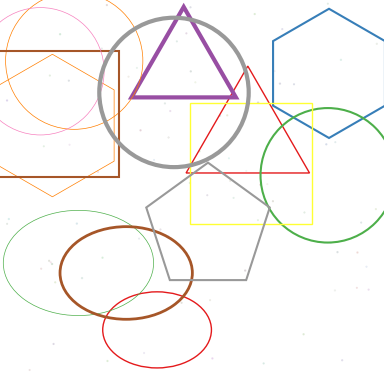[{"shape": "oval", "thickness": 1, "radius": 0.71, "center": [0.408, 0.143]}, {"shape": "triangle", "thickness": 1, "radius": 0.93, "center": [0.644, 0.643]}, {"shape": "hexagon", "thickness": 1.5, "radius": 0.84, "center": [0.855, 0.809]}, {"shape": "circle", "thickness": 1.5, "radius": 0.87, "center": [0.851, 0.545]}, {"shape": "oval", "thickness": 0.5, "radius": 0.98, "center": [0.204, 0.317]}, {"shape": "triangle", "thickness": 3, "radius": 0.78, "center": [0.477, 0.825]}, {"shape": "circle", "thickness": 0.5, "radius": 0.89, "center": [0.193, 0.842]}, {"shape": "hexagon", "thickness": 0.5, "radius": 0.93, "center": [0.136, 0.674]}, {"shape": "square", "thickness": 1, "radius": 0.79, "center": [0.652, 0.575]}, {"shape": "oval", "thickness": 2, "radius": 0.86, "center": [0.328, 0.291]}, {"shape": "square", "thickness": 1.5, "radius": 0.82, "center": [0.144, 0.704]}, {"shape": "circle", "thickness": 0.5, "radius": 0.83, "center": [0.105, 0.815]}, {"shape": "pentagon", "thickness": 1.5, "radius": 0.84, "center": [0.54, 0.409]}, {"shape": "circle", "thickness": 3, "radius": 0.97, "center": [0.452, 0.76]}]